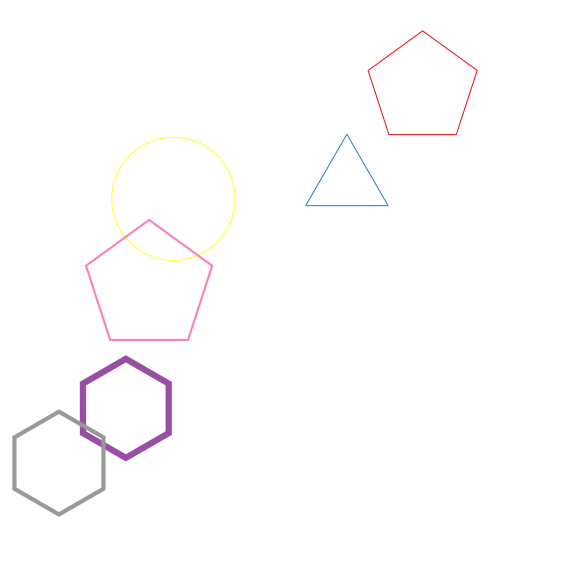[{"shape": "pentagon", "thickness": 0.5, "radius": 0.5, "center": [0.732, 0.846]}, {"shape": "triangle", "thickness": 0.5, "radius": 0.41, "center": [0.601, 0.684]}, {"shape": "hexagon", "thickness": 3, "radius": 0.43, "center": [0.218, 0.292]}, {"shape": "circle", "thickness": 0.5, "radius": 0.53, "center": [0.3, 0.655]}, {"shape": "pentagon", "thickness": 1, "radius": 0.57, "center": [0.258, 0.503]}, {"shape": "hexagon", "thickness": 2, "radius": 0.45, "center": [0.102, 0.197]}]